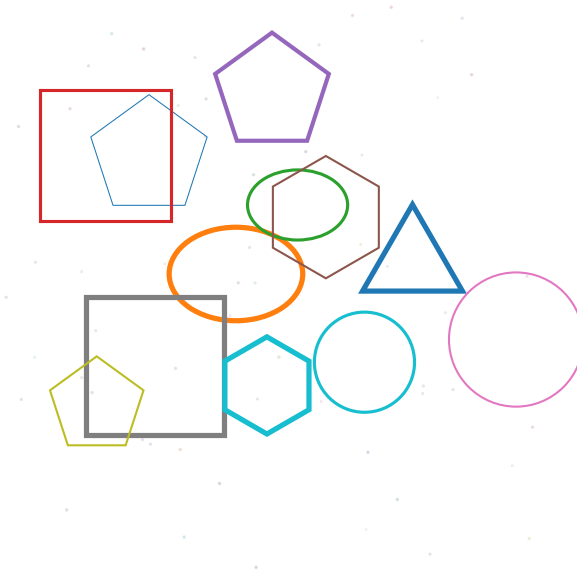[{"shape": "triangle", "thickness": 2.5, "radius": 0.5, "center": [0.714, 0.545]}, {"shape": "pentagon", "thickness": 0.5, "radius": 0.53, "center": [0.258, 0.729]}, {"shape": "oval", "thickness": 2.5, "radius": 0.58, "center": [0.409, 0.525]}, {"shape": "oval", "thickness": 1.5, "radius": 0.43, "center": [0.515, 0.644]}, {"shape": "square", "thickness": 1.5, "radius": 0.57, "center": [0.183, 0.729]}, {"shape": "pentagon", "thickness": 2, "radius": 0.52, "center": [0.471, 0.839]}, {"shape": "hexagon", "thickness": 1, "radius": 0.53, "center": [0.564, 0.623]}, {"shape": "circle", "thickness": 1, "radius": 0.58, "center": [0.894, 0.411]}, {"shape": "square", "thickness": 2.5, "radius": 0.6, "center": [0.269, 0.365]}, {"shape": "pentagon", "thickness": 1, "radius": 0.43, "center": [0.168, 0.297]}, {"shape": "circle", "thickness": 1.5, "radius": 0.43, "center": [0.631, 0.372]}, {"shape": "hexagon", "thickness": 2.5, "radius": 0.42, "center": [0.462, 0.332]}]